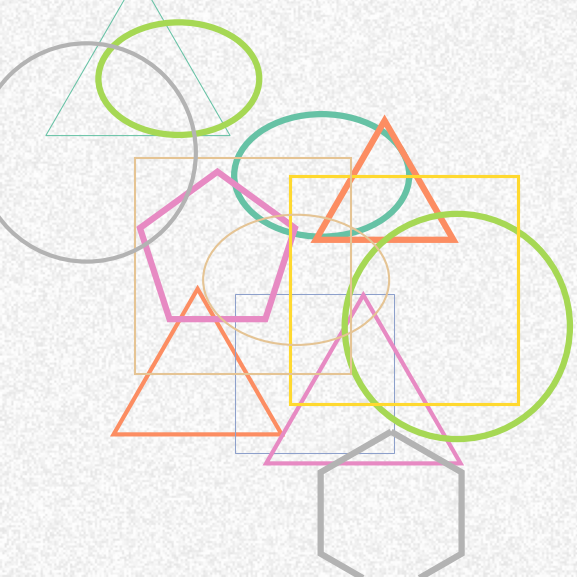[{"shape": "oval", "thickness": 3, "radius": 0.76, "center": [0.557, 0.695]}, {"shape": "triangle", "thickness": 0.5, "radius": 0.92, "center": [0.239, 0.856]}, {"shape": "triangle", "thickness": 3, "radius": 0.69, "center": [0.666, 0.653]}, {"shape": "triangle", "thickness": 2, "radius": 0.84, "center": [0.342, 0.331]}, {"shape": "square", "thickness": 0.5, "radius": 0.69, "center": [0.544, 0.352]}, {"shape": "pentagon", "thickness": 3, "radius": 0.71, "center": [0.377, 0.561]}, {"shape": "triangle", "thickness": 2, "radius": 0.97, "center": [0.629, 0.294]}, {"shape": "circle", "thickness": 3, "radius": 0.98, "center": [0.792, 0.434]}, {"shape": "oval", "thickness": 3, "radius": 0.7, "center": [0.31, 0.863]}, {"shape": "square", "thickness": 1.5, "radius": 0.99, "center": [0.699, 0.497]}, {"shape": "square", "thickness": 1, "radius": 0.94, "center": [0.421, 0.538]}, {"shape": "oval", "thickness": 1, "radius": 0.81, "center": [0.513, 0.515]}, {"shape": "circle", "thickness": 2, "radius": 0.95, "center": [0.15, 0.735]}, {"shape": "hexagon", "thickness": 3, "radius": 0.7, "center": [0.677, 0.111]}]